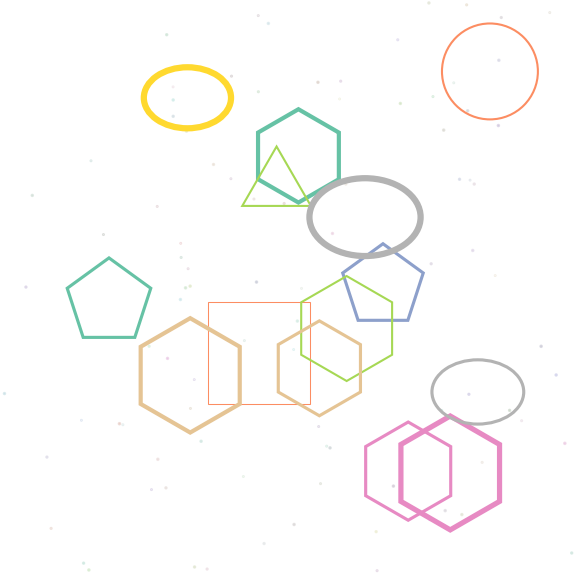[{"shape": "hexagon", "thickness": 2, "radius": 0.4, "center": [0.517, 0.729]}, {"shape": "pentagon", "thickness": 1.5, "radius": 0.38, "center": [0.189, 0.476]}, {"shape": "square", "thickness": 0.5, "radius": 0.44, "center": [0.449, 0.388]}, {"shape": "circle", "thickness": 1, "radius": 0.42, "center": [0.848, 0.875]}, {"shape": "pentagon", "thickness": 1.5, "radius": 0.37, "center": [0.663, 0.504]}, {"shape": "hexagon", "thickness": 1.5, "radius": 0.43, "center": [0.707, 0.183]}, {"shape": "hexagon", "thickness": 2.5, "radius": 0.49, "center": [0.78, 0.18]}, {"shape": "hexagon", "thickness": 1, "radius": 0.45, "center": [0.6, 0.43]}, {"shape": "triangle", "thickness": 1, "radius": 0.34, "center": [0.479, 0.677]}, {"shape": "oval", "thickness": 3, "radius": 0.38, "center": [0.325, 0.83]}, {"shape": "hexagon", "thickness": 1.5, "radius": 0.41, "center": [0.553, 0.361]}, {"shape": "hexagon", "thickness": 2, "radius": 0.5, "center": [0.329, 0.349]}, {"shape": "oval", "thickness": 3, "radius": 0.48, "center": [0.632, 0.623]}, {"shape": "oval", "thickness": 1.5, "radius": 0.4, "center": [0.827, 0.32]}]